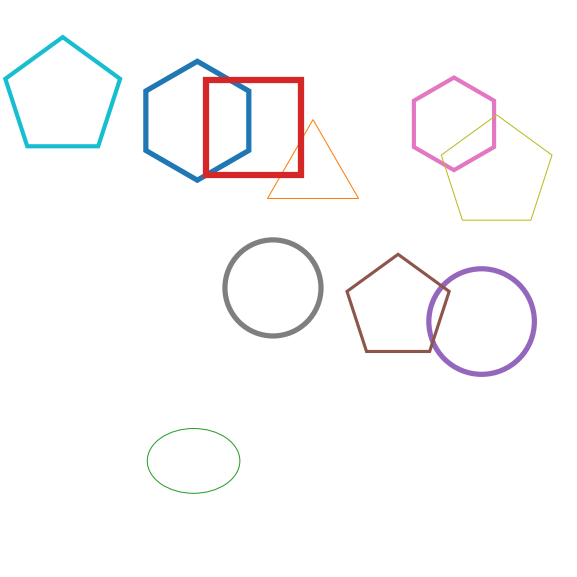[{"shape": "hexagon", "thickness": 2.5, "radius": 0.51, "center": [0.342, 0.79]}, {"shape": "triangle", "thickness": 0.5, "radius": 0.46, "center": [0.542, 0.701]}, {"shape": "oval", "thickness": 0.5, "radius": 0.4, "center": [0.335, 0.201]}, {"shape": "square", "thickness": 3, "radius": 0.41, "center": [0.438, 0.779]}, {"shape": "circle", "thickness": 2.5, "radius": 0.46, "center": [0.834, 0.442]}, {"shape": "pentagon", "thickness": 1.5, "radius": 0.46, "center": [0.689, 0.466]}, {"shape": "hexagon", "thickness": 2, "radius": 0.4, "center": [0.786, 0.785]}, {"shape": "circle", "thickness": 2.5, "radius": 0.42, "center": [0.473, 0.501]}, {"shape": "pentagon", "thickness": 0.5, "radius": 0.5, "center": [0.86, 0.699]}, {"shape": "pentagon", "thickness": 2, "radius": 0.52, "center": [0.109, 0.83]}]